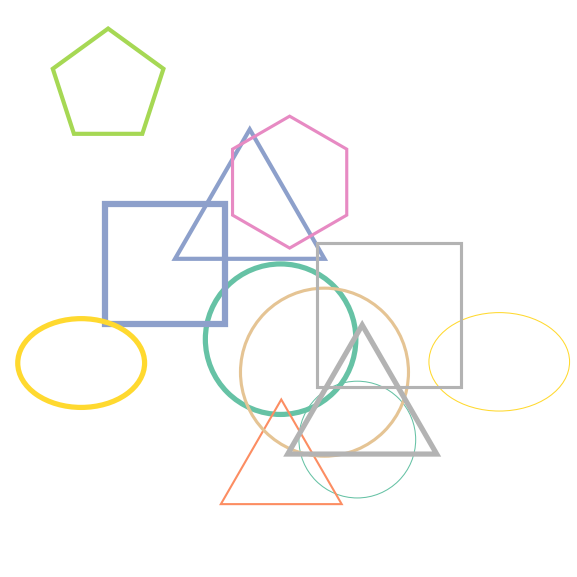[{"shape": "circle", "thickness": 2.5, "radius": 0.65, "center": [0.486, 0.412]}, {"shape": "circle", "thickness": 0.5, "radius": 0.51, "center": [0.619, 0.238]}, {"shape": "triangle", "thickness": 1, "radius": 0.6, "center": [0.487, 0.187]}, {"shape": "triangle", "thickness": 2, "radius": 0.75, "center": [0.432, 0.626]}, {"shape": "square", "thickness": 3, "radius": 0.52, "center": [0.285, 0.542]}, {"shape": "hexagon", "thickness": 1.5, "radius": 0.57, "center": [0.502, 0.684]}, {"shape": "pentagon", "thickness": 2, "radius": 0.5, "center": [0.187, 0.849]}, {"shape": "oval", "thickness": 0.5, "radius": 0.61, "center": [0.865, 0.373]}, {"shape": "oval", "thickness": 2.5, "radius": 0.55, "center": [0.141, 0.371]}, {"shape": "circle", "thickness": 1.5, "radius": 0.73, "center": [0.562, 0.355]}, {"shape": "square", "thickness": 1.5, "radius": 0.62, "center": [0.674, 0.453]}, {"shape": "triangle", "thickness": 2.5, "radius": 0.74, "center": [0.627, 0.287]}]